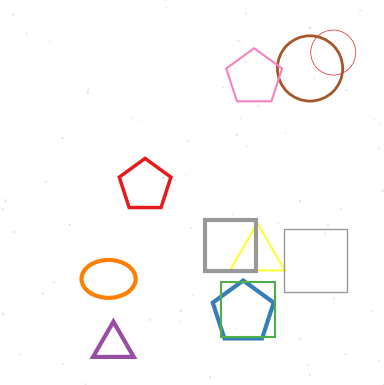[{"shape": "circle", "thickness": 0.5, "radius": 0.29, "center": [0.866, 0.864]}, {"shape": "pentagon", "thickness": 2.5, "radius": 0.35, "center": [0.377, 0.518]}, {"shape": "pentagon", "thickness": 3, "radius": 0.42, "center": [0.632, 0.188]}, {"shape": "square", "thickness": 1.5, "radius": 0.35, "center": [0.643, 0.196]}, {"shape": "triangle", "thickness": 3, "radius": 0.3, "center": [0.295, 0.103]}, {"shape": "oval", "thickness": 3, "radius": 0.35, "center": [0.282, 0.276]}, {"shape": "triangle", "thickness": 1.5, "radius": 0.41, "center": [0.669, 0.339]}, {"shape": "circle", "thickness": 2, "radius": 0.42, "center": [0.805, 0.822]}, {"shape": "pentagon", "thickness": 1.5, "radius": 0.38, "center": [0.66, 0.799]}, {"shape": "square", "thickness": 1, "radius": 0.41, "center": [0.819, 0.323]}, {"shape": "square", "thickness": 3, "radius": 0.34, "center": [0.599, 0.362]}]